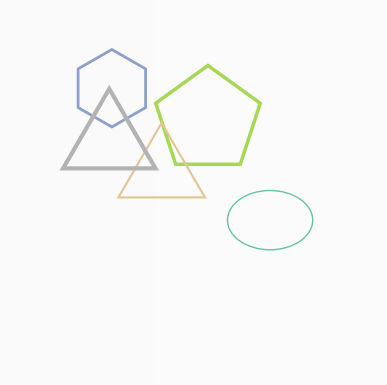[{"shape": "oval", "thickness": 1, "radius": 0.55, "center": [0.697, 0.428]}, {"shape": "hexagon", "thickness": 2, "radius": 0.5, "center": [0.289, 0.771]}, {"shape": "pentagon", "thickness": 2.5, "radius": 0.71, "center": [0.537, 0.688]}, {"shape": "triangle", "thickness": 1.5, "radius": 0.65, "center": [0.417, 0.552]}, {"shape": "triangle", "thickness": 3, "radius": 0.69, "center": [0.282, 0.631]}]